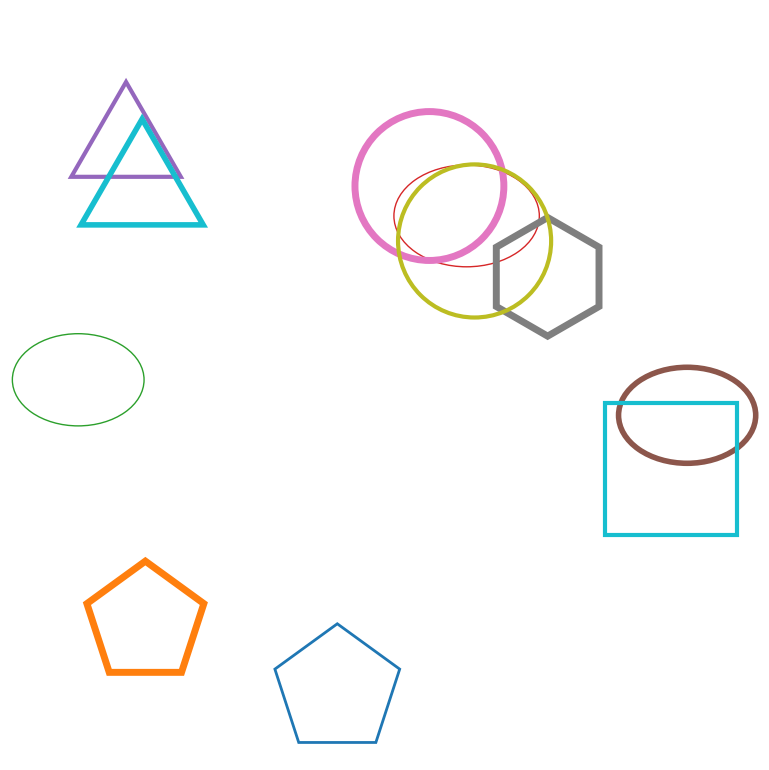[{"shape": "pentagon", "thickness": 1, "radius": 0.43, "center": [0.438, 0.105]}, {"shape": "pentagon", "thickness": 2.5, "radius": 0.4, "center": [0.189, 0.191]}, {"shape": "oval", "thickness": 0.5, "radius": 0.43, "center": [0.102, 0.507]}, {"shape": "oval", "thickness": 0.5, "radius": 0.47, "center": [0.606, 0.72]}, {"shape": "triangle", "thickness": 1.5, "radius": 0.41, "center": [0.164, 0.811]}, {"shape": "oval", "thickness": 2, "radius": 0.45, "center": [0.892, 0.461]}, {"shape": "circle", "thickness": 2.5, "radius": 0.48, "center": [0.558, 0.758]}, {"shape": "hexagon", "thickness": 2.5, "radius": 0.39, "center": [0.711, 0.64]}, {"shape": "circle", "thickness": 1.5, "radius": 0.5, "center": [0.616, 0.687]}, {"shape": "triangle", "thickness": 2, "radius": 0.46, "center": [0.185, 0.754]}, {"shape": "square", "thickness": 1.5, "radius": 0.43, "center": [0.871, 0.391]}]